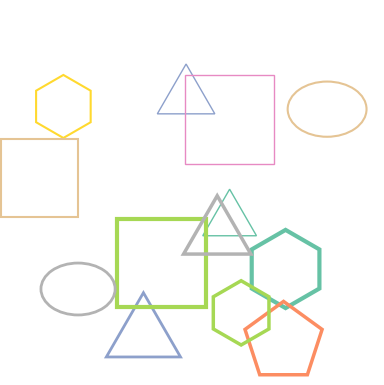[{"shape": "triangle", "thickness": 1, "radius": 0.4, "center": [0.596, 0.428]}, {"shape": "hexagon", "thickness": 3, "radius": 0.51, "center": [0.742, 0.301]}, {"shape": "pentagon", "thickness": 2.5, "radius": 0.53, "center": [0.737, 0.112]}, {"shape": "triangle", "thickness": 1, "radius": 0.43, "center": [0.483, 0.747]}, {"shape": "triangle", "thickness": 2, "radius": 0.56, "center": [0.373, 0.128]}, {"shape": "square", "thickness": 1, "radius": 0.58, "center": [0.596, 0.69]}, {"shape": "square", "thickness": 3, "radius": 0.57, "center": [0.42, 0.317]}, {"shape": "hexagon", "thickness": 2.5, "radius": 0.42, "center": [0.626, 0.187]}, {"shape": "hexagon", "thickness": 1.5, "radius": 0.41, "center": [0.165, 0.723]}, {"shape": "oval", "thickness": 1.5, "radius": 0.51, "center": [0.85, 0.716]}, {"shape": "square", "thickness": 1.5, "radius": 0.5, "center": [0.103, 0.538]}, {"shape": "oval", "thickness": 2, "radius": 0.48, "center": [0.203, 0.249]}, {"shape": "triangle", "thickness": 2.5, "radius": 0.5, "center": [0.564, 0.391]}]